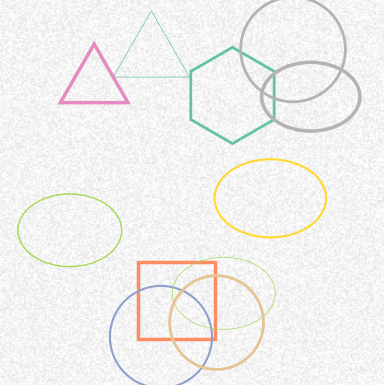[{"shape": "hexagon", "thickness": 2, "radius": 0.63, "center": [0.604, 0.752]}, {"shape": "triangle", "thickness": 0.5, "radius": 0.57, "center": [0.393, 0.857]}, {"shape": "square", "thickness": 2.5, "radius": 0.5, "center": [0.459, 0.219]}, {"shape": "circle", "thickness": 1.5, "radius": 0.66, "center": [0.418, 0.125]}, {"shape": "triangle", "thickness": 2.5, "radius": 0.51, "center": [0.245, 0.784]}, {"shape": "oval", "thickness": 0.5, "radius": 0.67, "center": [0.581, 0.238]}, {"shape": "oval", "thickness": 1, "radius": 0.67, "center": [0.181, 0.402]}, {"shape": "oval", "thickness": 1.5, "radius": 0.72, "center": [0.702, 0.485]}, {"shape": "circle", "thickness": 2, "radius": 0.61, "center": [0.563, 0.162]}, {"shape": "oval", "thickness": 2.5, "radius": 0.64, "center": [0.807, 0.749]}, {"shape": "circle", "thickness": 2, "radius": 0.68, "center": [0.761, 0.872]}]